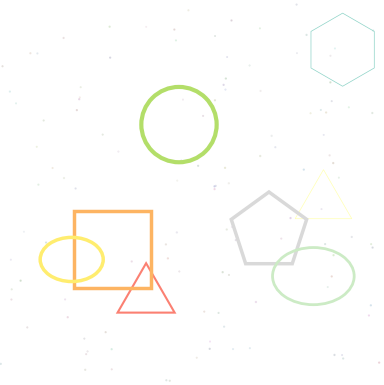[{"shape": "hexagon", "thickness": 0.5, "radius": 0.47, "center": [0.89, 0.871]}, {"shape": "triangle", "thickness": 0.5, "radius": 0.42, "center": [0.84, 0.474]}, {"shape": "triangle", "thickness": 1.5, "radius": 0.43, "center": [0.379, 0.231]}, {"shape": "square", "thickness": 2.5, "radius": 0.5, "center": [0.292, 0.352]}, {"shape": "circle", "thickness": 3, "radius": 0.49, "center": [0.465, 0.676]}, {"shape": "pentagon", "thickness": 2.5, "radius": 0.51, "center": [0.699, 0.398]}, {"shape": "oval", "thickness": 2, "radius": 0.53, "center": [0.814, 0.283]}, {"shape": "oval", "thickness": 2.5, "radius": 0.41, "center": [0.186, 0.326]}]